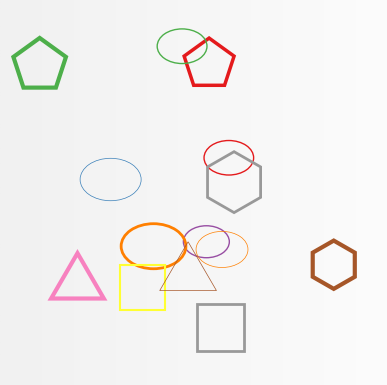[{"shape": "pentagon", "thickness": 2.5, "radius": 0.34, "center": [0.54, 0.833]}, {"shape": "oval", "thickness": 1, "radius": 0.32, "center": [0.591, 0.59]}, {"shape": "oval", "thickness": 0.5, "radius": 0.39, "center": [0.285, 0.534]}, {"shape": "pentagon", "thickness": 3, "radius": 0.36, "center": [0.102, 0.83]}, {"shape": "oval", "thickness": 1, "radius": 0.32, "center": [0.47, 0.88]}, {"shape": "oval", "thickness": 1, "radius": 0.3, "center": [0.533, 0.372]}, {"shape": "oval", "thickness": 2, "radius": 0.42, "center": [0.396, 0.36]}, {"shape": "oval", "thickness": 0.5, "radius": 0.34, "center": [0.573, 0.352]}, {"shape": "square", "thickness": 1.5, "radius": 0.29, "center": [0.368, 0.254]}, {"shape": "hexagon", "thickness": 3, "radius": 0.31, "center": [0.861, 0.312]}, {"shape": "triangle", "thickness": 0.5, "radius": 0.42, "center": [0.485, 0.287]}, {"shape": "triangle", "thickness": 3, "radius": 0.39, "center": [0.2, 0.264]}, {"shape": "hexagon", "thickness": 2, "radius": 0.4, "center": [0.604, 0.527]}, {"shape": "square", "thickness": 2, "radius": 0.31, "center": [0.57, 0.15]}]